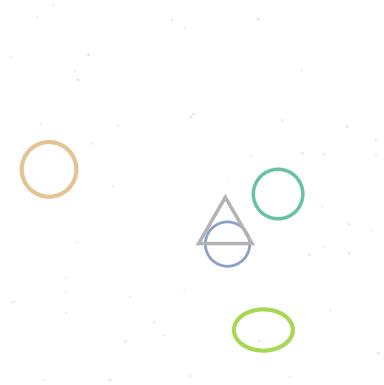[{"shape": "circle", "thickness": 2.5, "radius": 0.32, "center": [0.722, 0.496]}, {"shape": "circle", "thickness": 2, "radius": 0.29, "center": [0.591, 0.366]}, {"shape": "oval", "thickness": 3, "radius": 0.38, "center": [0.684, 0.143]}, {"shape": "circle", "thickness": 3, "radius": 0.36, "center": [0.127, 0.56]}, {"shape": "triangle", "thickness": 2.5, "radius": 0.4, "center": [0.585, 0.407]}]